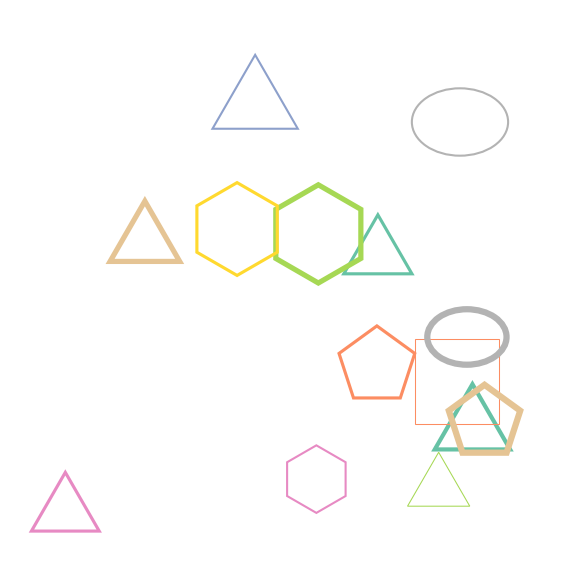[{"shape": "triangle", "thickness": 1.5, "radius": 0.34, "center": [0.654, 0.559]}, {"shape": "triangle", "thickness": 2, "radius": 0.38, "center": [0.818, 0.259]}, {"shape": "square", "thickness": 0.5, "radius": 0.36, "center": [0.792, 0.339]}, {"shape": "pentagon", "thickness": 1.5, "radius": 0.34, "center": [0.653, 0.366]}, {"shape": "triangle", "thickness": 1, "radius": 0.43, "center": [0.442, 0.819]}, {"shape": "triangle", "thickness": 1.5, "radius": 0.34, "center": [0.113, 0.113]}, {"shape": "hexagon", "thickness": 1, "radius": 0.29, "center": [0.548, 0.169]}, {"shape": "triangle", "thickness": 0.5, "radius": 0.31, "center": [0.76, 0.154]}, {"shape": "hexagon", "thickness": 2.5, "radius": 0.43, "center": [0.551, 0.594]}, {"shape": "hexagon", "thickness": 1.5, "radius": 0.4, "center": [0.411, 0.603]}, {"shape": "pentagon", "thickness": 3, "radius": 0.32, "center": [0.839, 0.268]}, {"shape": "triangle", "thickness": 2.5, "radius": 0.35, "center": [0.251, 0.581]}, {"shape": "oval", "thickness": 3, "radius": 0.34, "center": [0.809, 0.416]}, {"shape": "oval", "thickness": 1, "radius": 0.42, "center": [0.797, 0.788]}]